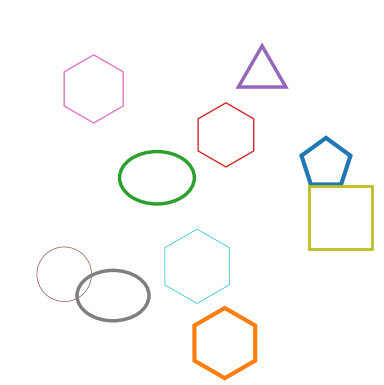[{"shape": "pentagon", "thickness": 3, "radius": 0.33, "center": [0.847, 0.575]}, {"shape": "hexagon", "thickness": 3, "radius": 0.46, "center": [0.584, 0.109]}, {"shape": "oval", "thickness": 2.5, "radius": 0.49, "center": [0.408, 0.538]}, {"shape": "hexagon", "thickness": 1, "radius": 0.42, "center": [0.587, 0.65]}, {"shape": "triangle", "thickness": 2.5, "radius": 0.36, "center": [0.681, 0.81]}, {"shape": "circle", "thickness": 0.5, "radius": 0.35, "center": [0.167, 0.288]}, {"shape": "hexagon", "thickness": 1, "radius": 0.44, "center": [0.243, 0.769]}, {"shape": "oval", "thickness": 2.5, "radius": 0.47, "center": [0.294, 0.232]}, {"shape": "square", "thickness": 2, "radius": 0.41, "center": [0.884, 0.436]}, {"shape": "hexagon", "thickness": 0.5, "radius": 0.48, "center": [0.512, 0.308]}]